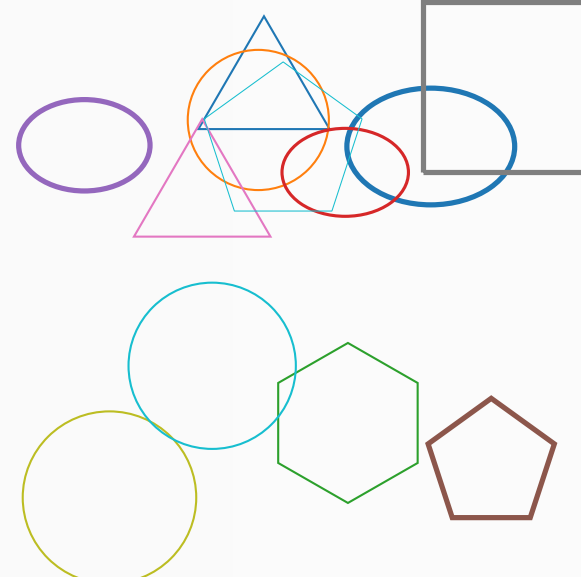[{"shape": "oval", "thickness": 2.5, "radius": 0.72, "center": [0.741, 0.745]}, {"shape": "triangle", "thickness": 1, "radius": 0.65, "center": [0.454, 0.841]}, {"shape": "circle", "thickness": 1, "radius": 0.61, "center": [0.444, 0.791]}, {"shape": "hexagon", "thickness": 1, "radius": 0.69, "center": [0.599, 0.267]}, {"shape": "oval", "thickness": 1.5, "radius": 0.54, "center": [0.594, 0.701]}, {"shape": "oval", "thickness": 2.5, "radius": 0.57, "center": [0.145, 0.748]}, {"shape": "pentagon", "thickness": 2.5, "radius": 0.57, "center": [0.845, 0.195]}, {"shape": "triangle", "thickness": 1, "radius": 0.68, "center": [0.348, 0.657]}, {"shape": "square", "thickness": 2.5, "radius": 0.73, "center": [0.875, 0.849]}, {"shape": "circle", "thickness": 1, "radius": 0.75, "center": [0.188, 0.138]}, {"shape": "circle", "thickness": 1, "radius": 0.72, "center": [0.365, 0.366]}, {"shape": "pentagon", "thickness": 0.5, "radius": 0.71, "center": [0.487, 0.749]}]